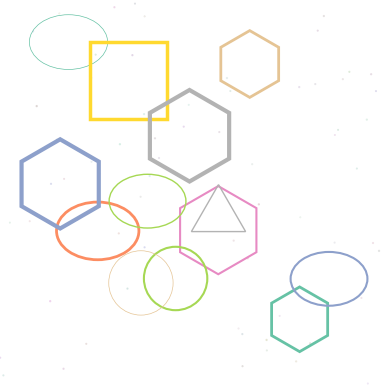[{"shape": "hexagon", "thickness": 2, "radius": 0.42, "center": [0.778, 0.171]}, {"shape": "oval", "thickness": 0.5, "radius": 0.51, "center": [0.178, 0.891]}, {"shape": "oval", "thickness": 2, "radius": 0.53, "center": [0.254, 0.4]}, {"shape": "hexagon", "thickness": 3, "radius": 0.58, "center": [0.156, 0.522]}, {"shape": "oval", "thickness": 1.5, "radius": 0.5, "center": [0.855, 0.276]}, {"shape": "hexagon", "thickness": 1.5, "radius": 0.57, "center": [0.567, 0.402]}, {"shape": "oval", "thickness": 1, "radius": 0.5, "center": [0.383, 0.478]}, {"shape": "circle", "thickness": 1.5, "radius": 0.41, "center": [0.456, 0.277]}, {"shape": "square", "thickness": 2.5, "radius": 0.5, "center": [0.333, 0.791]}, {"shape": "hexagon", "thickness": 2, "radius": 0.43, "center": [0.649, 0.834]}, {"shape": "circle", "thickness": 0.5, "radius": 0.42, "center": [0.366, 0.265]}, {"shape": "triangle", "thickness": 1, "radius": 0.41, "center": [0.568, 0.439]}, {"shape": "hexagon", "thickness": 3, "radius": 0.59, "center": [0.492, 0.647]}]